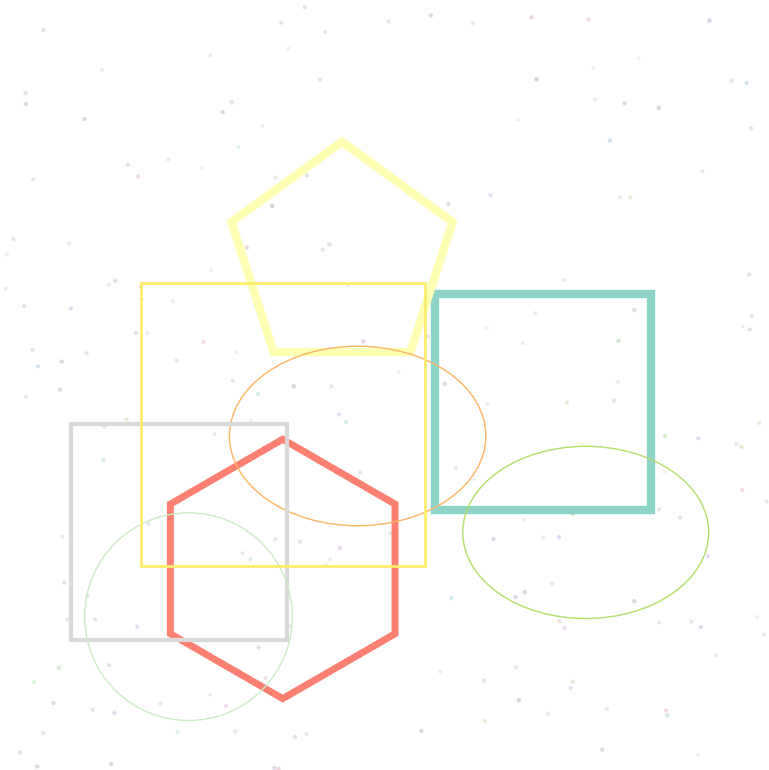[{"shape": "square", "thickness": 3, "radius": 0.7, "center": [0.705, 0.477]}, {"shape": "pentagon", "thickness": 3, "radius": 0.75, "center": [0.444, 0.665]}, {"shape": "hexagon", "thickness": 2.5, "radius": 0.84, "center": [0.367, 0.261]}, {"shape": "oval", "thickness": 0.5, "radius": 0.83, "center": [0.464, 0.434]}, {"shape": "oval", "thickness": 0.5, "radius": 0.8, "center": [0.761, 0.309]}, {"shape": "square", "thickness": 1.5, "radius": 0.7, "center": [0.232, 0.309]}, {"shape": "circle", "thickness": 0.5, "radius": 0.67, "center": [0.245, 0.199]}, {"shape": "square", "thickness": 1, "radius": 0.92, "center": [0.368, 0.449]}]